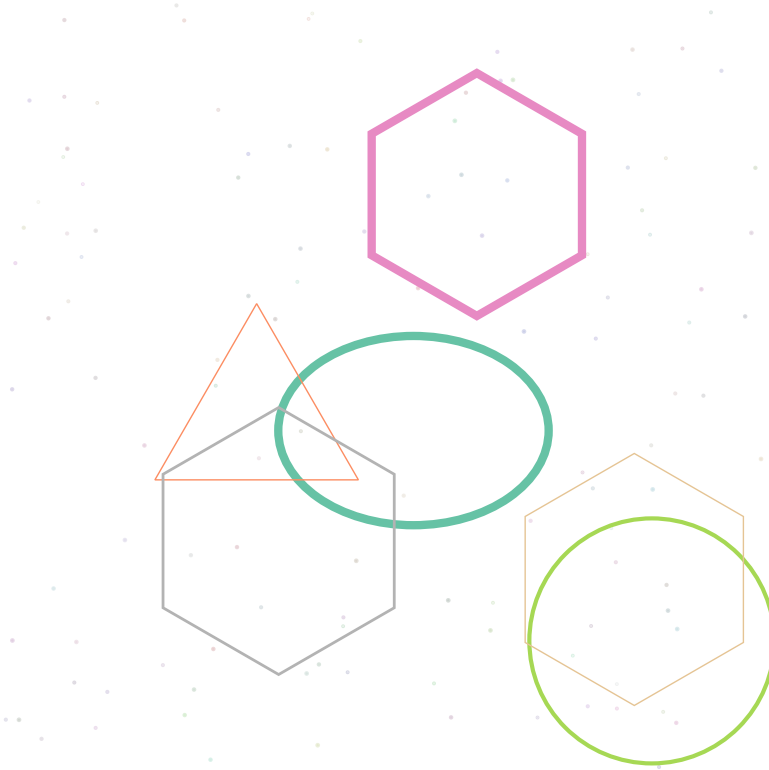[{"shape": "oval", "thickness": 3, "radius": 0.88, "center": [0.537, 0.441]}, {"shape": "triangle", "thickness": 0.5, "radius": 0.76, "center": [0.333, 0.453]}, {"shape": "hexagon", "thickness": 3, "radius": 0.79, "center": [0.619, 0.747]}, {"shape": "circle", "thickness": 1.5, "radius": 0.8, "center": [0.847, 0.168]}, {"shape": "hexagon", "thickness": 0.5, "radius": 0.82, "center": [0.824, 0.247]}, {"shape": "hexagon", "thickness": 1, "radius": 0.87, "center": [0.362, 0.297]}]